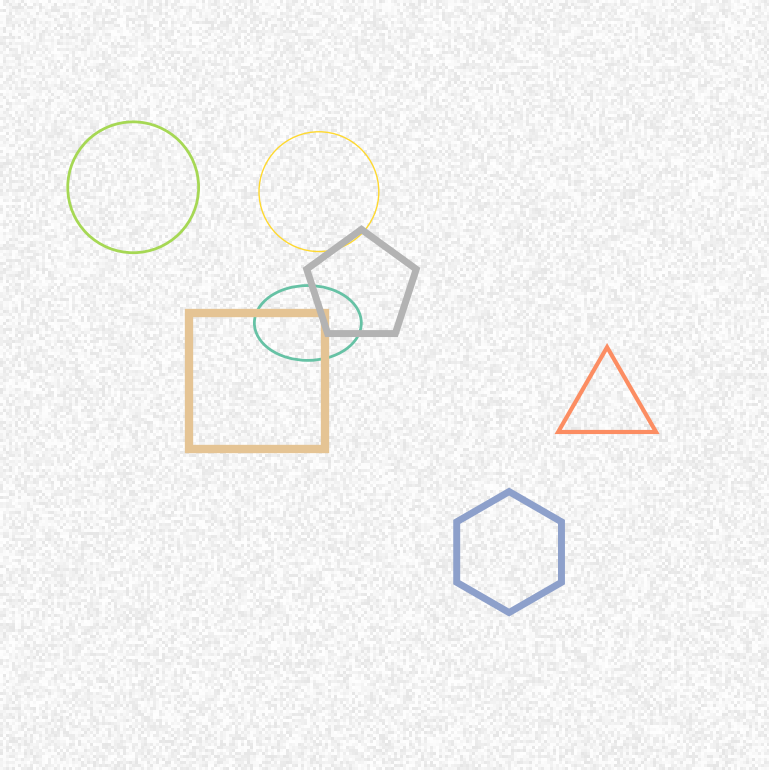[{"shape": "oval", "thickness": 1, "radius": 0.35, "center": [0.4, 0.581]}, {"shape": "triangle", "thickness": 1.5, "radius": 0.37, "center": [0.788, 0.476]}, {"shape": "hexagon", "thickness": 2.5, "radius": 0.39, "center": [0.661, 0.283]}, {"shape": "circle", "thickness": 1, "radius": 0.42, "center": [0.173, 0.757]}, {"shape": "circle", "thickness": 0.5, "radius": 0.39, "center": [0.414, 0.751]}, {"shape": "square", "thickness": 3, "radius": 0.44, "center": [0.334, 0.505]}, {"shape": "pentagon", "thickness": 2.5, "radius": 0.37, "center": [0.469, 0.627]}]